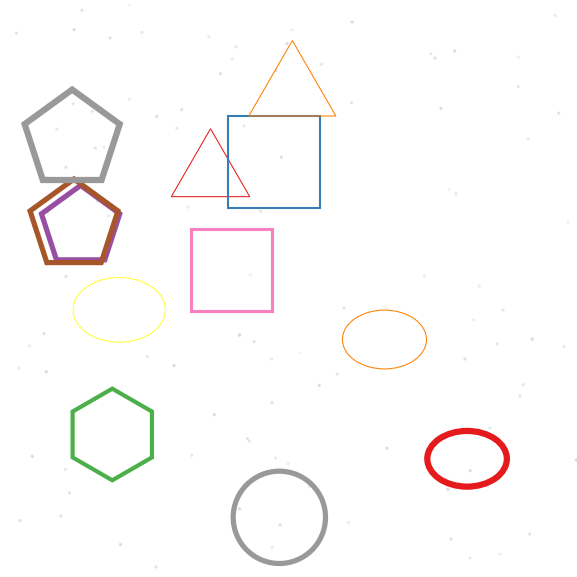[{"shape": "oval", "thickness": 3, "radius": 0.34, "center": [0.809, 0.205]}, {"shape": "triangle", "thickness": 0.5, "radius": 0.39, "center": [0.365, 0.698]}, {"shape": "square", "thickness": 1, "radius": 0.4, "center": [0.475, 0.719]}, {"shape": "hexagon", "thickness": 2, "radius": 0.4, "center": [0.194, 0.247]}, {"shape": "pentagon", "thickness": 2.5, "radius": 0.36, "center": [0.14, 0.607]}, {"shape": "triangle", "thickness": 0.5, "radius": 0.44, "center": [0.506, 0.842]}, {"shape": "oval", "thickness": 0.5, "radius": 0.36, "center": [0.666, 0.411]}, {"shape": "oval", "thickness": 0.5, "radius": 0.4, "center": [0.206, 0.463]}, {"shape": "pentagon", "thickness": 2.5, "radius": 0.4, "center": [0.128, 0.609]}, {"shape": "square", "thickness": 1.5, "radius": 0.35, "center": [0.401, 0.532]}, {"shape": "circle", "thickness": 2.5, "radius": 0.4, "center": [0.484, 0.103]}, {"shape": "pentagon", "thickness": 3, "radius": 0.43, "center": [0.125, 0.757]}]